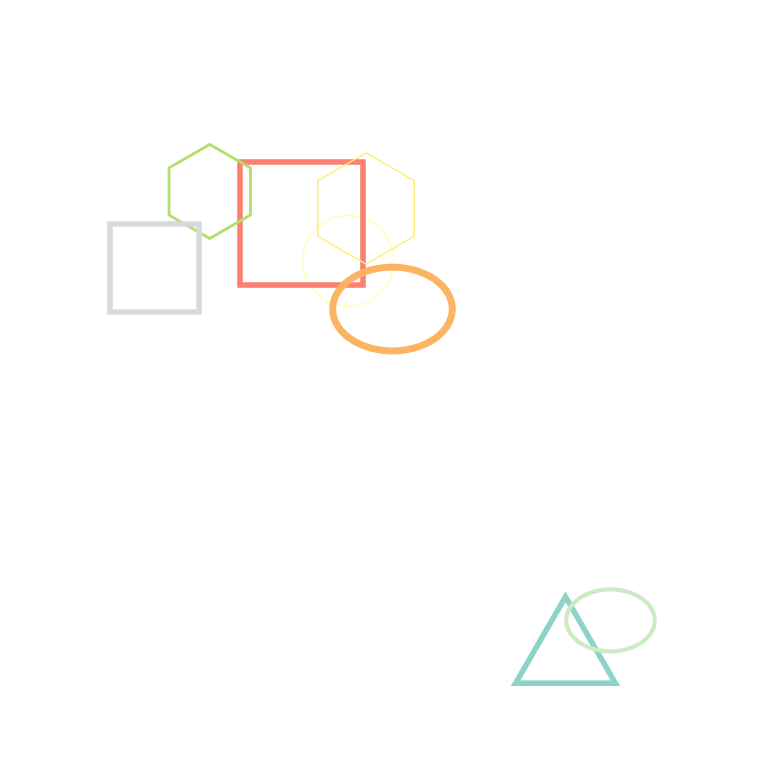[{"shape": "triangle", "thickness": 2, "radius": 0.37, "center": [0.734, 0.15]}, {"shape": "circle", "thickness": 0.5, "radius": 0.29, "center": [0.452, 0.661]}, {"shape": "square", "thickness": 2, "radius": 0.4, "center": [0.392, 0.71]}, {"shape": "oval", "thickness": 2.5, "radius": 0.39, "center": [0.51, 0.599]}, {"shape": "hexagon", "thickness": 1, "radius": 0.31, "center": [0.272, 0.751]}, {"shape": "square", "thickness": 2, "radius": 0.29, "center": [0.2, 0.652]}, {"shape": "oval", "thickness": 1.5, "radius": 0.29, "center": [0.793, 0.194]}, {"shape": "hexagon", "thickness": 0.5, "radius": 0.36, "center": [0.475, 0.729]}]